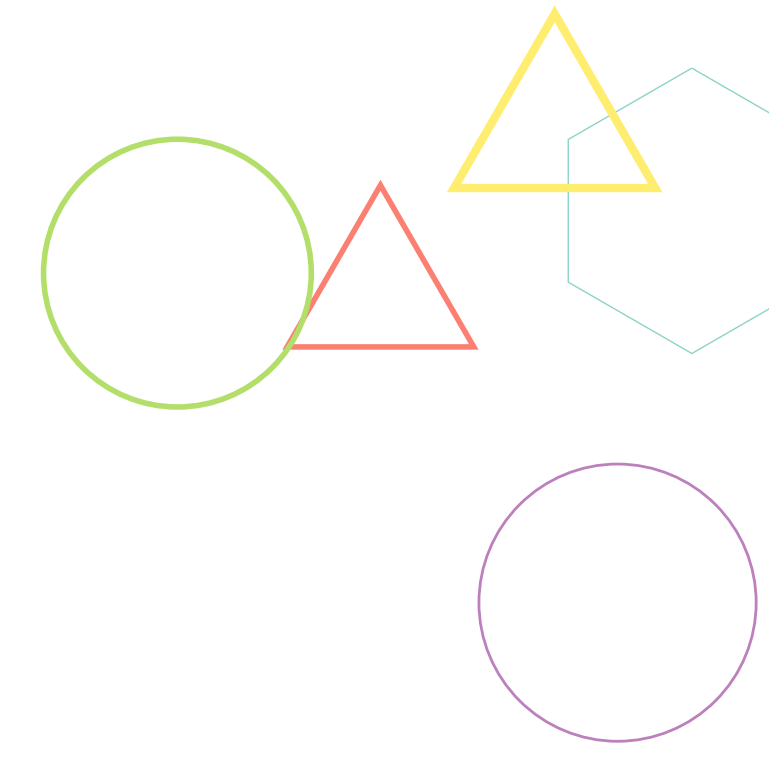[{"shape": "hexagon", "thickness": 0.5, "radius": 0.93, "center": [0.898, 0.726]}, {"shape": "triangle", "thickness": 2, "radius": 0.7, "center": [0.494, 0.619]}, {"shape": "circle", "thickness": 2, "radius": 0.87, "center": [0.23, 0.645]}, {"shape": "circle", "thickness": 1, "radius": 0.9, "center": [0.802, 0.217]}, {"shape": "triangle", "thickness": 3, "radius": 0.75, "center": [0.72, 0.831]}]